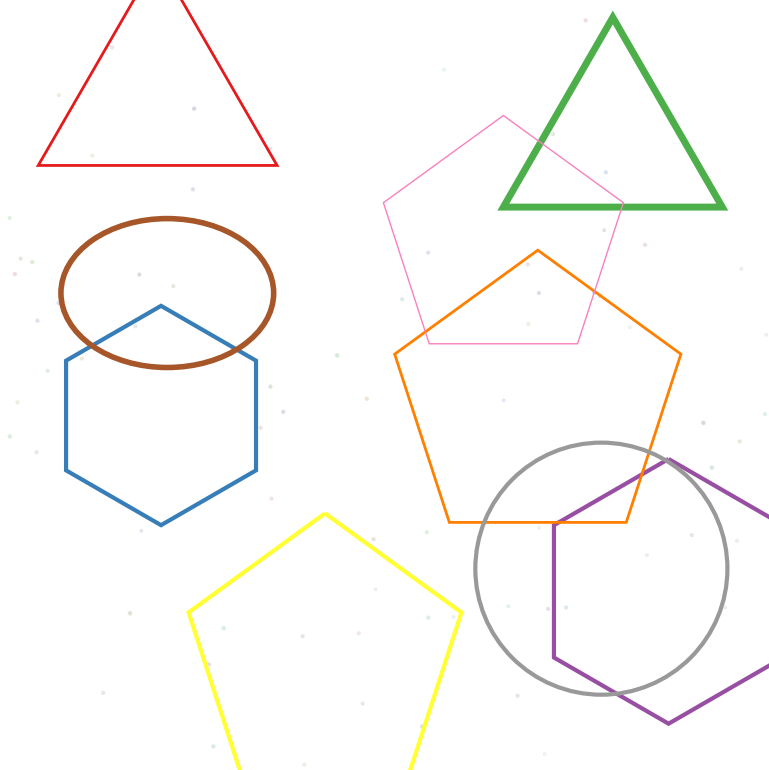[{"shape": "triangle", "thickness": 1, "radius": 0.9, "center": [0.205, 0.875]}, {"shape": "hexagon", "thickness": 1.5, "radius": 0.71, "center": [0.209, 0.46]}, {"shape": "triangle", "thickness": 2.5, "radius": 0.82, "center": [0.796, 0.813]}, {"shape": "hexagon", "thickness": 1.5, "radius": 0.86, "center": [0.868, 0.232]}, {"shape": "pentagon", "thickness": 1, "radius": 0.98, "center": [0.698, 0.48]}, {"shape": "pentagon", "thickness": 1.5, "radius": 0.93, "center": [0.422, 0.147]}, {"shape": "oval", "thickness": 2, "radius": 0.69, "center": [0.217, 0.619]}, {"shape": "pentagon", "thickness": 0.5, "radius": 0.82, "center": [0.654, 0.686]}, {"shape": "circle", "thickness": 1.5, "radius": 0.82, "center": [0.781, 0.261]}]